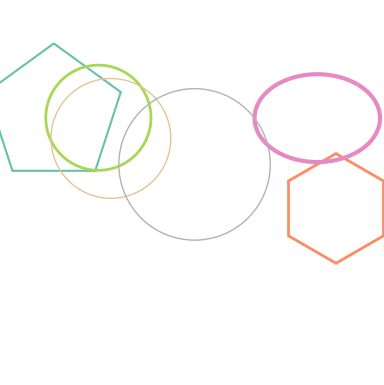[{"shape": "pentagon", "thickness": 1.5, "radius": 0.91, "center": [0.14, 0.704]}, {"shape": "hexagon", "thickness": 2, "radius": 0.71, "center": [0.873, 0.459]}, {"shape": "oval", "thickness": 3, "radius": 0.81, "center": [0.824, 0.693]}, {"shape": "circle", "thickness": 2, "radius": 0.68, "center": [0.256, 0.694]}, {"shape": "circle", "thickness": 1, "radius": 0.78, "center": [0.288, 0.64]}, {"shape": "circle", "thickness": 1, "radius": 0.98, "center": [0.505, 0.573]}]